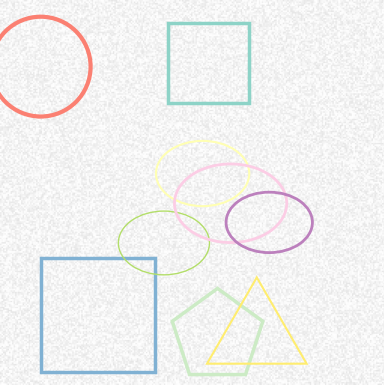[{"shape": "square", "thickness": 2.5, "radius": 0.52, "center": [0.541, 0.837]}, {"shape": "oval", "thickness": 1.5, "radius": 0.61, "center": [0.526, 0.549]}, {"shape": "circle", "thickness": 3, "radius": 0.65, "center": [0.106, 0.827]}, {"shape": "square", "thickness": 2.5, "radius": 0.74, "center": [0.254, 0.181]}, {"shape": "oval", "thickness": 1, "radius": 0.59, "center": [0.426, 0.369]}, {"shape": "oval", "thickness": 2, "radius": 0.73, "center": [0.599, 0.472]}, {"shape": "oval", "thickness": 2, "radius": 0.56, "center": [0.699, 0.422]}, {"shape": "pentagon", "thickness": 2.5, "radius": 0.62, "center": [0.565, 0.127]}, {"shape": "triangle", "thickness": 1.5, "radius": 0.75, "center": [0.667, 0.13]}]